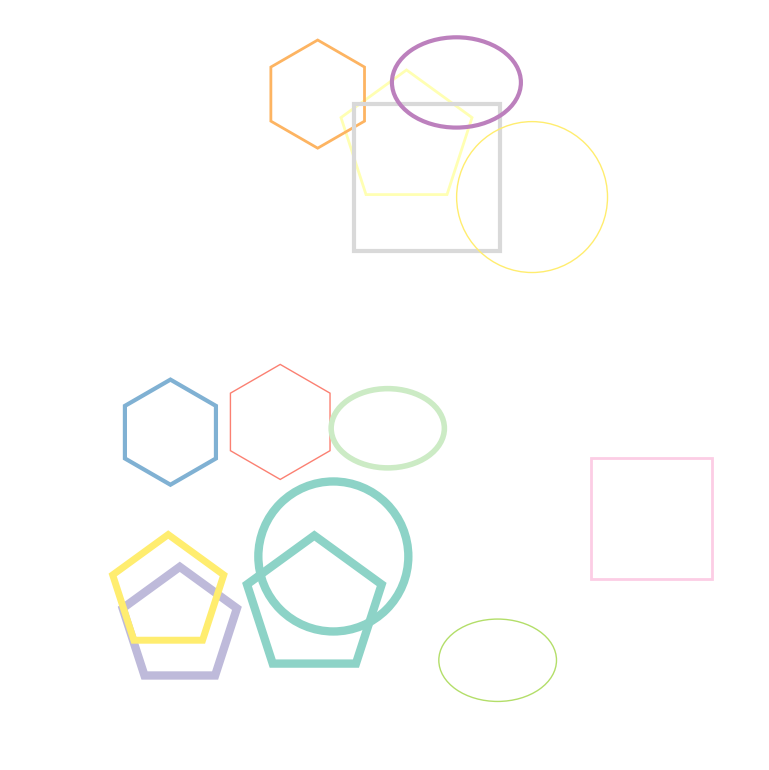[{"shape": "pentagon", "thickness": 3, "radius": 0.46, "center": [0.408, 0.213]}, {"shape": "circle", "thickness": 3, "radius": 0.49, "center": [0.433, 0.277]}, {"shape": "pentagon", "thickness": 1, "radius": 0.45, "center": [0.528, 0.82]}, {"shape": "pentagon", "thickness": 3, "radius": 0.39, "center": [0.234, 0.186]}, {"shape": "hexagon", "thickness": 0.5, "radius": 0.37, "center": [0.364, 0.452]}, {"shape": "hexagon", "thickness": 1.5, "radius": 0.34, "center": [0.221, 0.439]}, {"shape": "hexagon", "thickness": 1, "radius": 0.35, "center": [0.413, 0.878]}, {"shape": "oval", "thickness": 0.5, "radius": 0.38, "center": [0.646, 0.143]}, {"shape": "square", "thickness": 1, "radius": 0.39, "center": [0.846, 0.327]}, {"shape": "square", "thickness": 1.5, "radius": 0.48, "center": [0.555, 0.77]}, {"shape": "oval", "thickness": 1.5, "radius": 0.42, "center": [0.593, 0.893]}, {"shape": "oval", "thickness": 2, "radius": 0.37, "center": [0.504, 0.444]}, {"shape": "circle", "thickness": 0.5, "radius": 0.49, "center": [0.691, 0.744]}, {"shape": "pentagon", "thickness": 2.5, "radius": 0.38, "center": [0.218, 0.23]}]